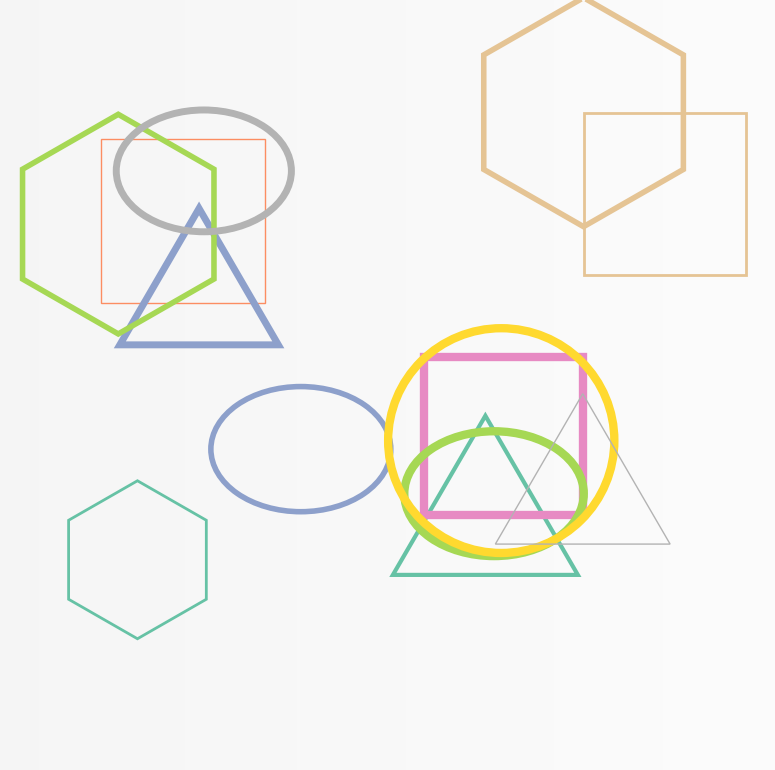[{"shape": "triangle", "thickness": 1.5, "radius": 0.69, "center": [0.626, 0.322]}, {"shape": "hexagon", "thickness": 1, "radius": 0.51, "center": [0.177, 0.273]}, {"shape": "square", "thickness": 0.5, "radius": 0.53, "center": [0.236, 0.713]}, {"shape": "oval", "thickness": 2, "radius": 0.58, "center": [0.388, 0.417]}, {"shape": "triangle", "thickness": 2.5, "radius": 0.59, "center": [0.257, 0.611]}, {"shape": "square", "thickness": 3, "radius": 0.51, "center": [0.65, 0.433]}, {"shape": "hexagon", "thickness": 2, "radius": 0.71, "center": [0.153, 0.709]}, {"shape": "oval", "thickness": 3, "radius": 0.58, "center": [0.637, 0.359]}, {"shape": "circle", "thickness": 3, "radius": 0.73, "center": [0.647, 0.428]}, {"shape": "hexagon", "thickness": 2, "radius": 0.74, "center": [0.753, 0.854]}, {"shape": "square", "thickness": 1, "radius": 0.52, "center": [0.858, 0.748]}, {"shape": "triangle", "thickness": 0.5, "radius": 0.65, "center": [0.752, 0.358]}, {"shape": "oval", "thickness": 2.5, "radius": 0.56, "center": [0.263, 0.778]}]